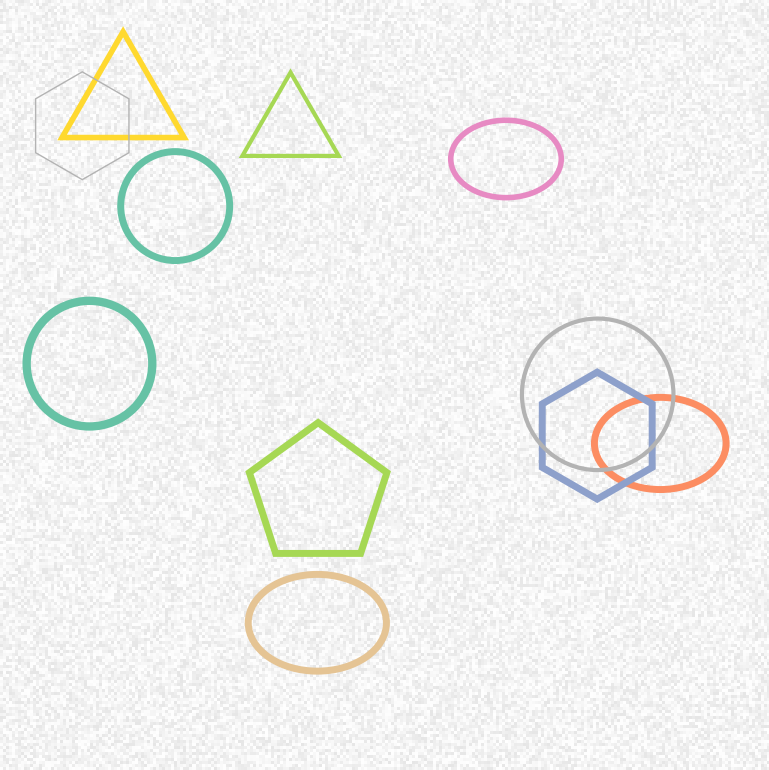[{"shape": "circle", "thickness": 2.5, "radius": 0.35, "center": [0.228, 0.732]}, {"shape": "circle", "thickness": 3, "radius": 0.41, "center": [0.116, 0.528]}, {"shape": "oval", "thickness": 2.5, "radius": 0.43, "center": [0.858, 0.424]}, {"shape": "hexagon", "thickness": 2.5, "radius": 0.41, "center": [0.776, 0.434]}, {"shape": "oval", "thickness": 2, "radius": 0.36, "center": [0.657, 0.794]}, {"shape": "triangle", "thickness": 1.5, "radius": 0.36, "center": [0.377, 0.834]}, {"shape": "pentagon", "thickness": 2.5, "radius": 0.47, "center": [0.413, 0.357]}, {"shape": "triangle", "thickness": 2, "radius": 0.46, "center": [0.16, 0.867]}, {"shape": "oval", "thickness": 2.5, "radius": 0.45, "center": [0.412, 0.191]}, {"shape": "hexagon", "thickness": 0.5, "radius": 0.35, "center": [0.107, 0.837]}, {"shape": "circle", "thickness": 1.5, "radius": 0.49, "center": [0.776, 0.488]}]